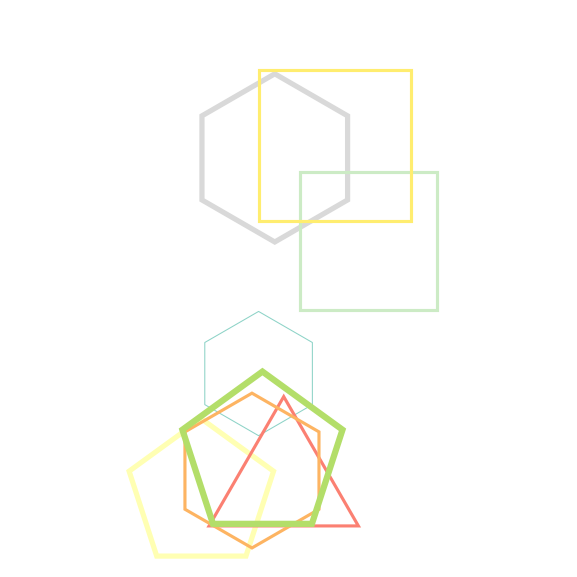[{"shape": "hexagon", "thickness": 0.5, "radius": 0.54, "center": [0.448, 0.352]}, {"shape": "pentagon", "thickness": 2.5, "radius": 0.66, "center": [0.349, 0.143]}, {"shape": "triangle", "thickness": 1.5, "radius": 0.75, "center": [0.491, 0.163]}, {"shape": "hexagon", "thickness": 1.5, "radius": 0.67, "center": [0.436, 0.184]}, {"shape": "pentagon", "thickness": 3, "radius": 0.73, "center": [0.454, 0.21]}, {"shape": "hexagon", "thickness": 2.5, "radius": 0.73, "center": [0.476, 0.726]}, {"shape": "square", "thickness": 1.5, "radius": 0.6, "center": [0.638, 0.582]}, {"shape": "square", "thickness": 1.5, "radius": 0.66, "center": [0.58, 0.747]}]